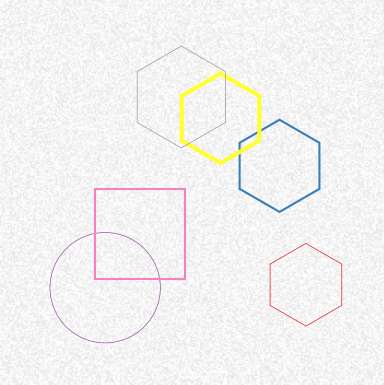[{"shape": "hexagon", "thickness": 0.5, "radius": 0.54, "center": [0.795, 0.26]}, {"shape": "hexagon", "thickness": 1.5, "radius": 0.6, "center": [0.726, 0.569]}, {"shape": "circle", "thickness": 0.5, "radius": 0.72, "center": [0.273, 0.253]}, {"shape": "hexagon", "thickness": 3, "radius": 0.58, "center": [0.573, 0.693]}, {"shape": "square", "thickness": 1.5, "radius": 0.59, "center": [0.364, 0.392]}, {"shape": "hexagon", "thickness": 0.5, "radius": 0.66, "center": [0.471, 0.748]}]